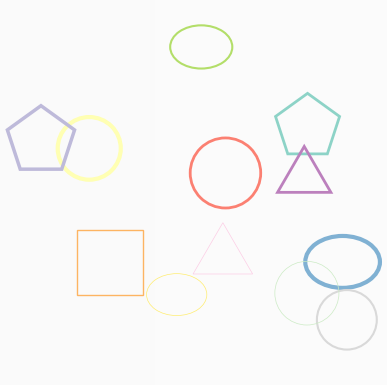[{"shape": "pentagon", "thickness": 2, "radius": 0.43, "center": [0.794, 0.671]}, {"shape": "circle", "thickness": 3, "radius": 0.41, "center": [0.23, 0.615]}, {"shape": "pentagon", "thickness": 2.5, "radius": 0.46, "center": [0.106, 0.634]}, {"shape": "circle", "thickness": 2, "radius": 0.45, "center": [0.582, 0.551]}, {"shape": "oval", "thickness": 3, "radius": 0.48, "center": [0.884, 0.32]}, {"shape": "square", "thickness": 1, "radius": 0.42, "center": [0.284, 0.318]}, {"shape": "oval", "thickness": 1.5, "radius": 0.4, "center": [0.519, 0.878]}, {"shape": "triangle", "thickness": 0.5, "radius": 0.44, "center": [0.575, 0.333]}, {"shape": "circle", "thickness": 1.5, "radius": 0.39, "center": [0.895, 0.169]}, {"shape": "triangle", "thickness": 2, "radius": 0.4, "center": [0.785, 0.54]}, {"shape": "circle", "thickness": 0.5, "radius": 0.41, "center": [0.792, 0.239]}, {"shape": "oval", "thickness": 0.5, "radius": 0.39, "center": [0.456, 0.235]}]